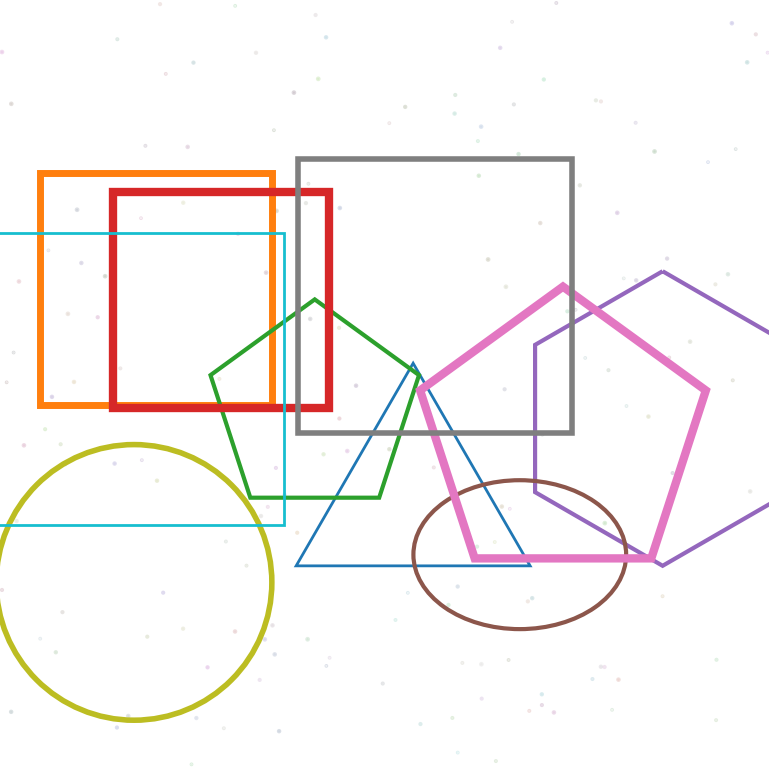[{"shape": "triangle", "thickness": 1, "radius": 0.88, "center": [0.537, 0.353]}, {"shape": "square", "thickness": 2.5, "radius": 0.75, "center": [0.202, 0.625]}, {"shape": "pentagon", "thickness": 1.5, "radius": 0.71, "center": [0.409, 0.469]}, {"shape": "square", "thickness": 3, "radius": 0.7, "center": [0.287, 0.61]}, {"shape": "hexagon", "thickness": 1.5, "radius": 0.96, "center": [0.861, 0.456]}, {"shape": "oval", "thickness": 1.5, "radius": 0.69, "center": [0.675, 0.28]}, {"shape": "pentagon", "thickness": 3, "radius": 0.98, "center": [0.731, 0.433]}, {"shape": "square", "thickness": 2, "radius": 0.89, "center": [0.565, 0.616]}, {"shape": "circle", "thickness": 2, "radius": 0.89, "center": [0.174, 0.244]}, {"shape": "square", "thickness": 1, "radius": 0.95, "center": [0.179, 0.508]}]